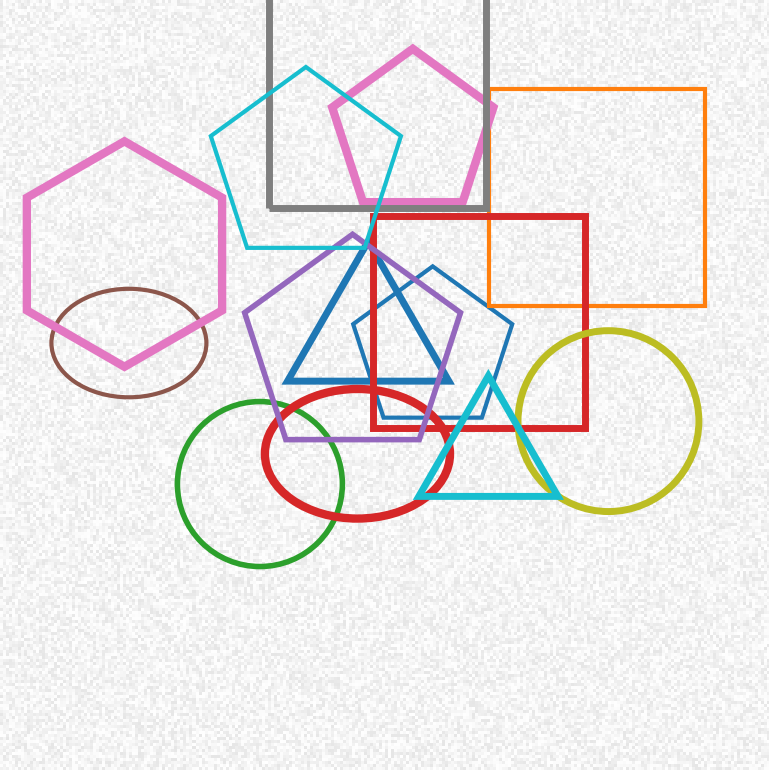[{"shape": "pentagon", "thickness": 1.5, "radius": 0.54, "center": [0.562, 0.545]}, {"shape": "triangle", "thickness": 2.5, "radius": 0.6, "center": [0.478, 0.565]}, {"shape": "square", "thickness": 1.5, "radius": 0.7, "center": [0.775, 0.744]}, {"shape": "circle", "thickness": 2, "radius": 0.54, "center": [0.338, 0.371]}, {"shape": "oval", "thickness": 3, "radius": 0.6, "center": [0.464, 0.411]}, {"shape": "square", "thickness": 2.5, "radius": 0.69, "center": [0.622, 0.582]}, {"shape": "pentagon", "thickness": 2, "radius": 0.74, "center": [0.458, 0.548]}, {"shape": "oval", "thickness": 1.5, "radius": 0.5, "center": [0.167, 0.554]}, {"shape": "hexagon", "thickness": 3, "radius": 0.73, "center": [0.162, 0.67]}, {"shape": "pentagon", "thickness": 3, "radius": 0.55, "center": [0.536, 0.827]}, {"shape": "square", "thickness": 2.5, "radius": 0.71, "center": [0.49, 0.871]}, {"shape": "circle", "thickness": 2.5, "radius": 0.59, "center": [0.79, 0.453]}, {"shape": "triangle", "thickness": 2.5, "radius": 0.52, "center": [0.634, 0.408]}, {"shape": "pentagon", "thickness": 1.5, "radius": 0.65, "center": [0.397, 0.783]}]